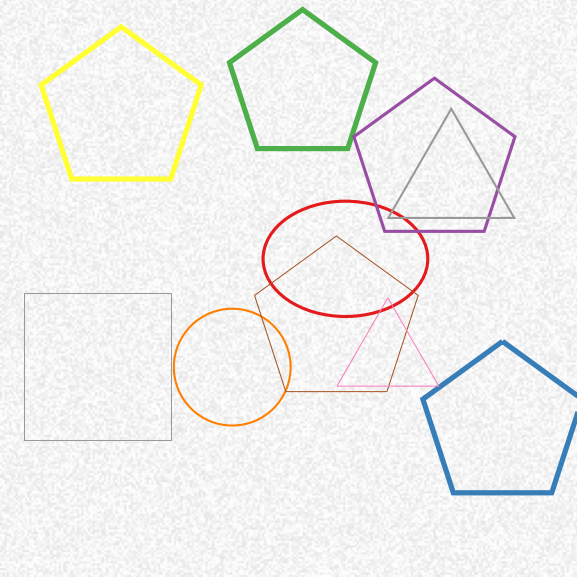[{"shape": "oval", "thickness": 1.5, "radius": 0.71, "center": [0.598, 0.551]}, {"shape": "pentagon", "thickness": 2.5, "radius": 0.72, "center": [0.87, 0.263]}, {"shape": "pentagon", "thickness": 2.5, "radius": 0.67, "center": [0.524, 0.849]}, {"shape": "pentagon", "thickness": 1.5, "radius": 0.73, "center": [0.752, 0.717]}, {"shape": "circle", "thickness": 1, "radius": 0.51, "center": [0.402, 0.363]}, {"shape": "pentagon", "thickness": 2.5, "radius": 0.73, "center": [0.21, 0.807]}, {"shape": "pentagon", "thickness": 0.5, "radius": 0.74, "center": [0.582, 0.442]}, {"shape": "triangle", "thickness": 0.5, "radius": 0.51, "center": [0.672, 0.381]}, {"shape": "triangle", "thickness": 1, "radius": 0.63, "center": [0.781, 0.685]}, {"shape": "square", "thickness": 0.5, "radius": 0.64, "center": [0.169, 0.365]}]